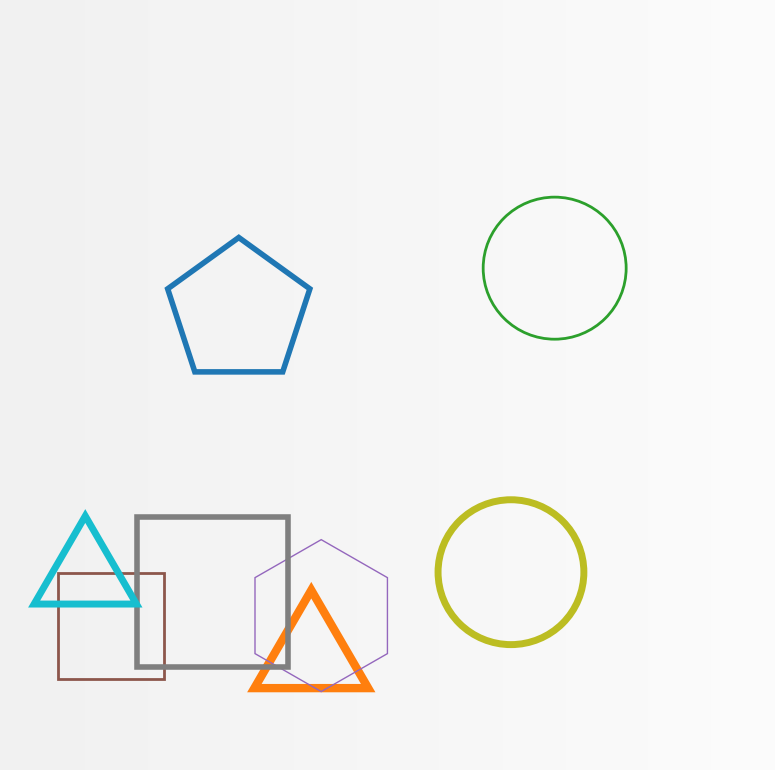[{"shape": "pentagon", "thickness": 2, "radius": 0.48, "center": [0.308, 0.595]}, {"shape": "triangle", "thickness": 3, "radius": 0.42, "center": [0.402, 0.149]}, {"shape": "circle", "thickness": 1, "radius": 0.46, "center": [0.716, 0.652]}, {"shape": "hexagon", "thickness": 0.5, "radius": 0.49, "center": [0.414, 0.2]}, {"shape": "square", "thickness": 1, "radius": 0.34, "center": [0.143, 0.187]}, {"shape": "square", "thickness": 2, "radius": 0.49, "center": [0.274, 0.231]}, {"shape": "circle", "thickness": 2.5, "radius": 0.47, "center": [0.659, 0.257]}, {"shape": "triangle", "thickness": 2.5, "radius": 0.38, "center": [0.11, 0.254]}]